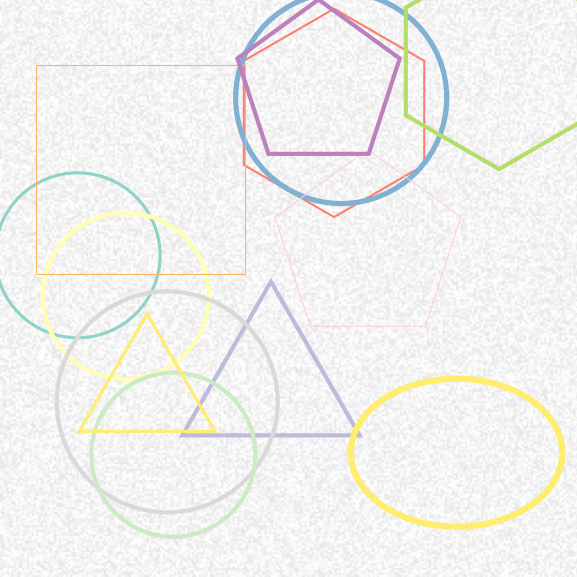[{"shape": "circle", "thickness": 1.5, "radius": 0.71, "center": [0.134, 0.557]}, {"shape": "circle", "thickness": 2, "radius": 0.72, "center": [0.218, 0.487]}, {"shape": "triangle", "thickness": 2, "radius": 0.89, "center": [0.469, 0.334]}, {"shape": "hexagon", "thickness": 1, "radius": 0.9, "center": [0.578, 0.804]}, {"shape": "circle", "thickness": 2.5, "radius": 0.91, "center": [0.591, 0.829]}, {"shape": "square", "thickness": 0.5, "radius": 0.9, "center": [0.243, 0.706]}, {"shape": "hexagon", "thickness": 2, "radius": 0.93, "center": [0.864, 0.893]}, {"shape": "pentagon", "thickness": 0.5, "radius": 0.85, "center": [0.637, 0.571]}, {"shape": "circle", "thickness": 2, "radius": 0.96, "center": [0.29, 0.303]}, {"shape": "pentagon", "thickness": 2, "radius": 0.74, "center": [0.552, 0.852]}, {"shape": "circle", "thickness": 2, "radius": 0.71, "center": [0.3, 0.212]}, {"shape": "oval", "thickness": 3, "radius": 0.92, "center": [0.791, 0.215]}, {"shape": "triangle", "thickness": 1.5, "radius": 0.68, "center": [0.255, 0.32]}]